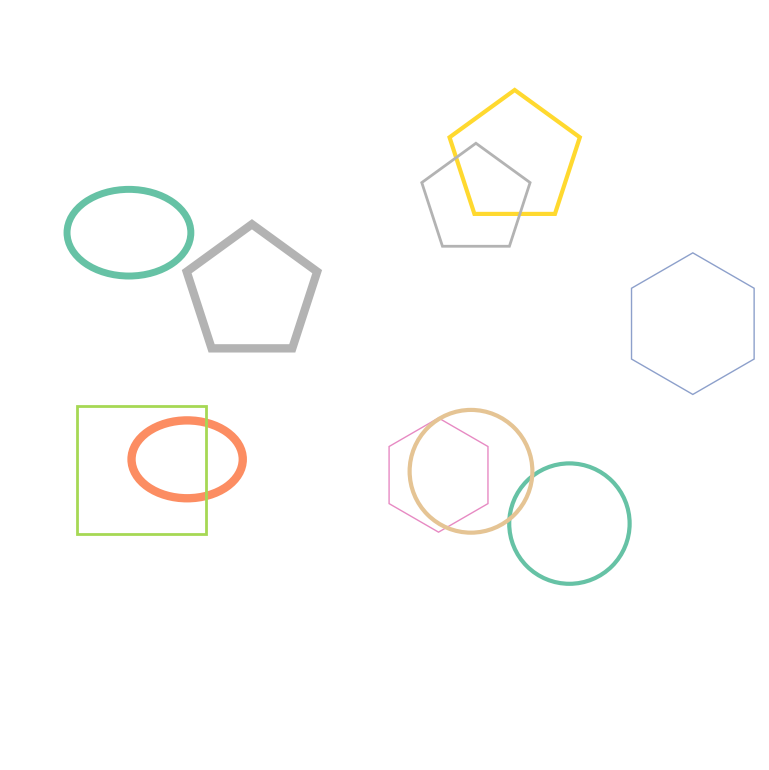[{"shape": "oval", "thickness": 2.5, "radius": 0.4, "center": [0.167, 0.698]}, {"shape": "circle", "thickness": 1.5, "radius": 0.39, "center": [0.74, 0.32]}, {"shape": "oval", "thickness": 3, "radius": 0.36, "center": [0.243, 0.403]}, {"shape": "hexagon", "thickness": 0.5, "radius": 0.46, "center": [0.9, 0.58]}, {"shape": "hexagon", "thickness": 0.5, "radius": 0.37, "center": [0.57, 0.383]}, {"shape": "square", "thickness": 1, "radius": 0.42, "center": [0.184, 0.389]}, {"shape": "pentagon", "thickness": 1.5, "radius": 0.44, "center": [0.668, 0.794]}, {"shape": "circle", "thickness": 1.5, "radius": 0.4, "center": [0.612, 0.388]}, {"shape": "pentagon", "thickness": 3, "radius": 0.45, "center": [0.327, 0.62]}, {"shape": "pentagon", "thickness": 1, "radius": 0.37, "center": [0.618, 0.74]}]